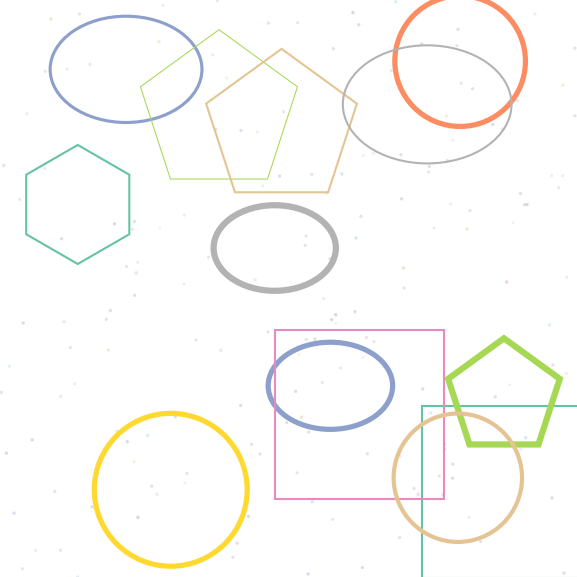[{"shape": "hexagon", "thickness": 1, "radius": 0.52, "center": [0.135, 0.645]}, {"shape": "square", "thickness": 1, "radius": 0.74, "center": [0.879, 0.147]}, {"shape": "circle", "thickness": 2.5, "radius": 0.57, "center": [0.797, 0.893]}, {"shape": "oval", "thickness": 2.5, "radius": 0.54, "center": [0.572, 0.331]}, {"shape": "oval", "thickness": 1.5, "radius": 0.66, "center": [0.218, 0.879]}, {"shape": "square", "thickness": 1, "radius": 0.73, "center": [0.622, 0.281]}, {"shape": "pentagon", "thickness": 3, "radius": 0.51, "center": [0.873, 0.312]}, {"shape": "pentagon", "thickness": 0.5, "radius": 0.71, "center": [0.379, 0.805]}, {"shape": "circle", "thickness": 2.5, "radius": 0.66, "center": [0.296, 0.151]}, {"shape": "pentagon", "thickness": 1, "radius": 0.69, "center": [0.488, 0.777]}, {"shape": "circle", "thickness": 2, "radius": 0.56, "center": [0.793, 0.172]}, {"shape": "oval", "thickness": 1, "radius": 0.73, "center": [0.74, 0.818]}, {"shape": "oval", "thickness": 3, "radius": 0.53, "center": [0.476, 0.57]}]